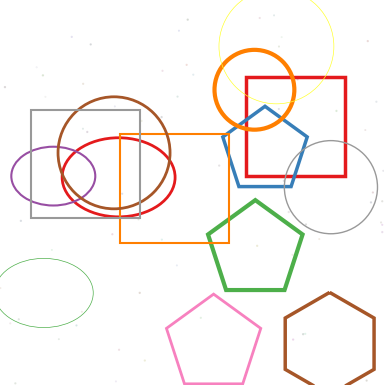[{"shape": "square", "thickness": 2.5, "radius": 0.65, "center": [0.767, 0.672]}, {"shape": "oval", "thickness": 2, "radius": 0.73, "center": [0.308, 0.539]}, {"shape": "pentagon", "thickness": 2.5, "radius": 0.58, "center": [0.688, 0.609]}, {"shape": "pentagon", "thickness": 3, "radius": 0.65, "center": [0.663, 0.351]}, {"shape": "oval", "thickness": 0.5, "radius": 0.64, "center": [0.114, 0.239]}, {"shape": "oval", "thickness": 1.5, "radius": 0.55, "center": [0.138, 0.543]}, {"shape": "circle", "thickness": 3, "radius": 0.52, "center": [0.661, 0.767]}, {"shape": "square", "thickness": 1.5, "radius": 0.71, "center": [0.452, 0.51]}, {"shape": "circle", "thickness": 0.5, "radius": 0.75, "center": [0.718, 0.88]}, {"shape": "hexagon", "thickness": 2.5, "radius": 0.67, "center": [0.856, 0.107]}, {"shape": "circle", "thickness": 2, "radius": 0.73, "center": [0.296, 0.603]}, {"shape": "pentagon", "thickness": 2, "radius": 0.64, "center": [0.555, 0.107]}, {"shape": "square", "thickness": 1.5, "radius": 0.71, "center": [0.222, 0.574]}, {"shape": "circle", "thickness": 1, "radius": 0.6, "center": [0.86, 0.514]}]